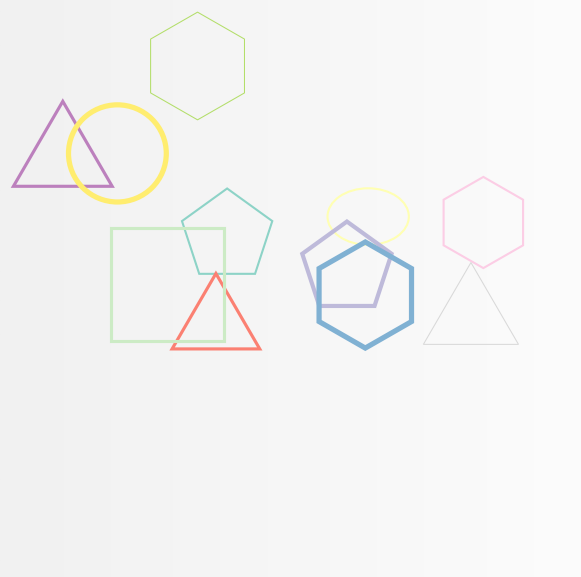[{"shape": "pentagon", "thickness": 1, "radius": 0.41, "center": [0.391, 0.591]}, {"shape": "oval", "thickness": 1, "radius": 0.35, "center": [0.633, 0.624]}, {"shape": "pentagon", "thickness": 2, "radius": 0.4, "center": [0.597, 0.535]}, {"shape": "triangle", "thickness": 1.5, "radius": 0.44, "center": [0.371, 0.438]}, {"shape": "hexagon", "thickness": 2.5, "radius": 0.46, "center": [0.628, 0.488]}, {"shape": "hexagon", "thickness": 0.5, "radius": 0.47, "center": [0.34, 0.885]}, {"shape": "hexagon", "thickness": 1, "radius": 0.39, "center": [0.832, 0.614]}, {"shape": "triangle", "thickness": 0.5, "radius": 0.47, "center": [0.81, 0.45]}, {"shape": "triangle", "thickness": 1.5, "radius": 0.49, "center": [0.108, 0.726]}, {"shape": "square", "thickness": 1.5, "radius": 0.49, "center": [0.288, 0.506]}, {"shape": "circle", "thickness": 2.5, "radius": 0.42, "center": [0.202, 0.734]}]